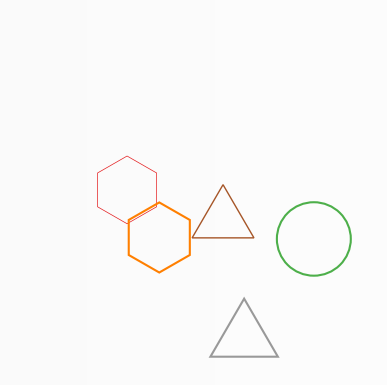[{"shape": "hexagon", "thickness": 0.5, "radius": 0.44, "center": [0.328, 0.507]}, {"shape": "circle", "thickness": 1.5, "radius": 0.48, "center": [0.81, 0.379]}, {"shape": "hexagon", "thickness": 1.5, "radius": 0.46, "center": [0.411, 0.383]}, {"shape": "triangle", "thickness": 1, "radius": 0.46, "center": [0.576, 0.428]}, {"shape": "triangle", "thickness": 1.5, "radius": 0.5, "center": [0.63, 0.124]}]